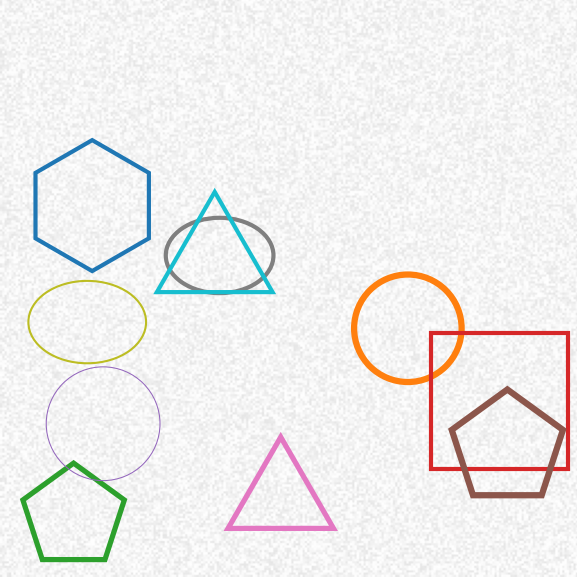[{"shape": "hexagon", "thickness": 2, "radius": 0.57, "center": [0.16, 0.643]}, {"shape": "circle", "thickness": 3, "radius": 0.47, "center": [0.706, 0.431]}, {"shape": "pentagon", "thickness": 2.5, "radius": 0.46, "center": [0.127, 0.105]}, {"shape": "square", "thickness": 2, "radius": 0.59, "center": [0.865, 0.305]}, {"shape": "circle", "thickness": 0.5, "radius": 0.49, "center": [0.179, 0.265]}, {"shape": "pentagon", "thickness": 3, "radius": 0.51, "center": [0.879, 0.223]}, {"shape": "triangle", "thickness": 2.5, "radius": 0.53, "center": [0.486, 0.137]}, {"shape": "oval", "thickness": 2, "radius": 0.47, "center": [0.38, 0.557]}, {"shape": "oval", "thickness": 1, "radius": 0.51, "center": [0.151, 0.441]}, {"shape": "triangle", "thickness": 2, "radius": 0.58, "center": [0.372, 0.551]}]